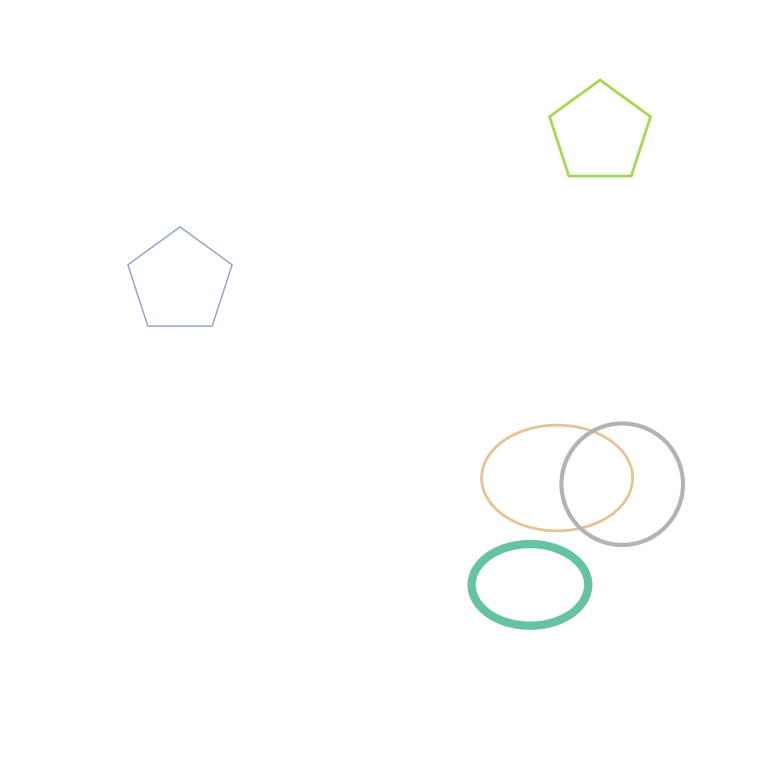[{"shape": "oval", "thickness": 3, "radius": 0.38, "center": [0.688, 0.24]}, {"shape": "pentagon", "thickness": 0.5, "radius": 0.36, "center": [0.234, 0.634]}, {"shape": "pentagon", "thickness": 1, "radius": 0.34, "center": [0.779, 0.827]}, {"shape": "oval", "thickness": 1, "radius": 0.49, "center": [0.724, 0.379]}, {"shape": "circle", "thickness": 1.5, "radius": 0.39, "center": [0.808, 0.371]}]